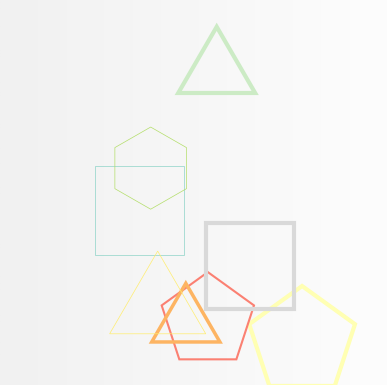[{"shape": "square", "thickness": 0.5, "radius": 0.58, "center": [0.359, 0.453]}, {"shape": "pentagon", "thickness": 3, "radius": 0.72, "center": [0.78, 0.114]}, {"shape": "pentagon", "thickness": 1.5, "radius": 0.63, "center": [0.536, 0.168]}, {"shape": "triangle", "thickness": 2.5, "radius": 0.51, "center": [0.48, 0.163]}, {"shape": "hexagon", "thickness": 0.5, "radius": 0.53, "center": [0.389, 0.563]}, {"shape": "square", "thickness": 3, "radius": 0.56, "center": [0.645, 0.309]}, {"shape": "triangle", "thickness": 3, "radius": 0.57, "center": [0.559, 0.816]}, {"shape": "triangle", "thickness": 0.5, "radius": 0.72, "center": [0.407, 0.205]}]